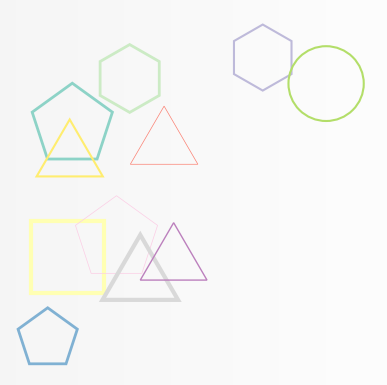[{"shape": "pentagon", "thickness": 2, "radius": 0.54, "center": [0.187, 0.675]}, {"shape": "square", "thickness": 3, "radius": 0.47, "center": [0.174, 0.332]}, {"shape": "hexagon", "thickness": 1.5, "radius": 0.43, "center": [0.678, 0.85]}, {"shape": "triangle", "thickness": 0.5, "radius": 0.5, "center": [0.423, 0.624]}, {"shape": "pentagon", "thickness": 2, "radius": 0.4, "center": [0.123, 0.12]}, {"shape": "circle", "thickness": 1.5, "radius": 0.49, "center": [0.842, 0.783]}, {"shape": "pentagon", "thickness": 0.5, "radius": 0.56, "center": [0.301, 0.38]}, {"shape": "triangle", "thickness": 3, "radius": 0.56, "center": [0.362, 0.277]}, {"shape": "triangle", "thickness": 1, "radius": 0.5, "center": [0.448, 0.322]}, {"shape": "hexagon", "thickness": 2, "radius": 0.44, "center": [0.335, 0.796]}, {"shape": "triangle", "thickness": 1.5, "radius": 0.49, "center": [0.18, 0.591]}]